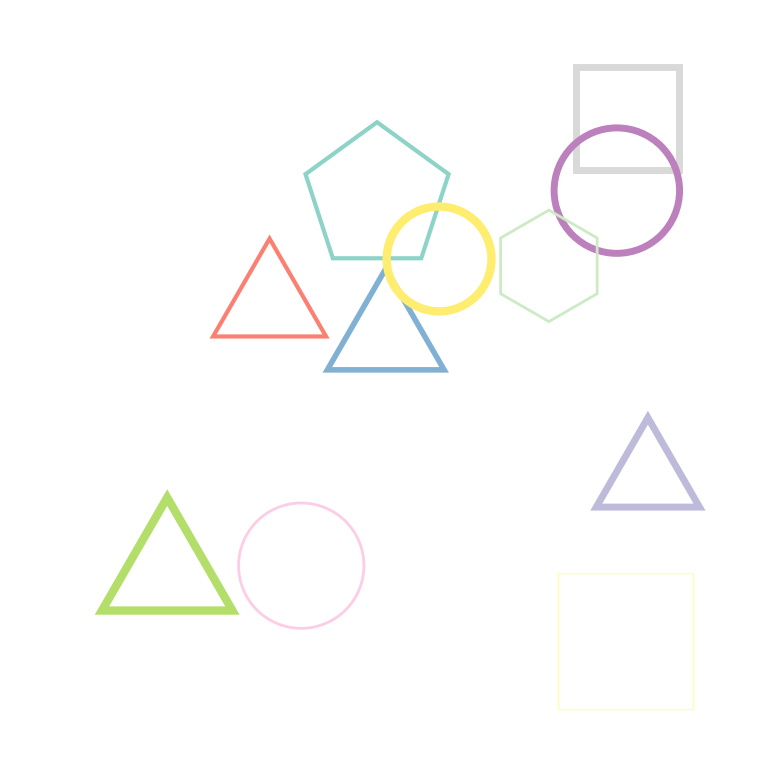[{"shape": "pentagon", "thickness": 1.5, "radius": 0.49, "center": [0.49, 0.744]}, {"shape": "square", "thickness": 0.5, "radius": 0.44, "center": [0.812, 0.167]}, {"shape": "triangle", "thickness": 2.5, "radius": 0.39, "center": [0.841, 0.38]}, {"shape": "triangle", "thickness": 1.5, "radius": 0.42, "center": [0.35, 0.605]}, {"shape": "triangle", "thickness": 2, "radius": 0.44, "center": [0.501, 0.563]}, {"shape": "triangle", "thickness": 3, "radius": 0.49, "center": [0.217, 0.256]}, {"shape": "circle", "thickness": 1, "radius": 0.41, "center": [0.391, 0.265]}, {"shape": "square", "thickness": 2.5, "radius": 0.33, "center": [0.815, 0.846]}, {"shape": "circle", "thickness": 2.5, "radius": 0.41, "center": [0.801, 0.752]}, {"shape": "hexagon", "thickness": 1, "radius": 0.36, "center": [0.713, 0.655]}, {"shape": "circle", "thickness": 3, "radius": 0.34, "center": [0.57, 0.664]}]